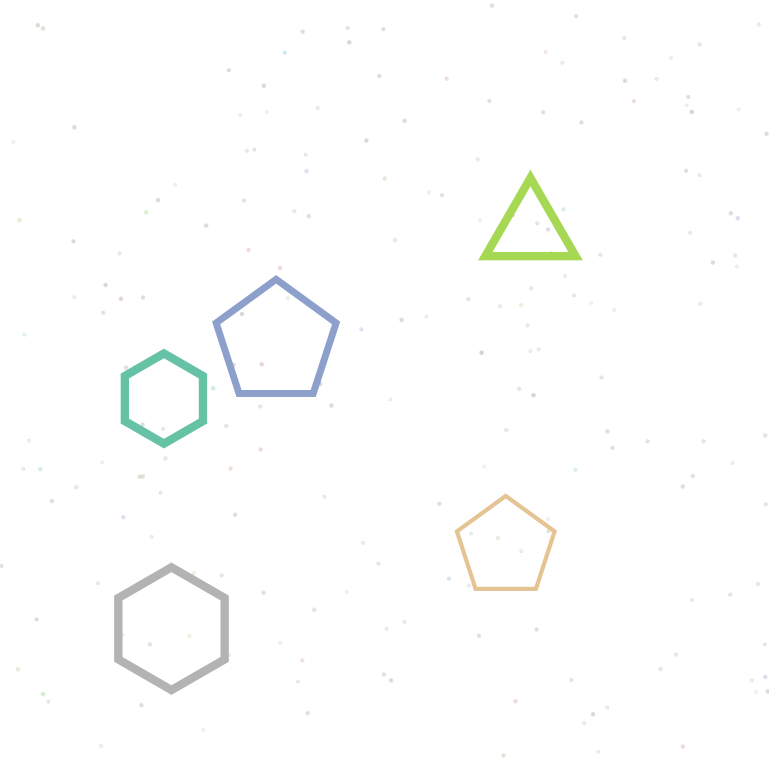[{"shape": "hexagon", "thickness": 3, "radius": 0.29, "center": [0.213, 0.482]}, {"shape": "pentagon", "thickness": 2.5, "radius": 0.41, "center": [0.359, 0.555]}, {"shape": "triangle", "thickness": 3, "radius": 0.34, "center": [0.689, 0.701]}, {"shape": "pentagon", "thickness": 1.5, "radius": 0.33, "center": [0.657, 0.289]}, {"shape": "hexagon", "thickness": 3, "radius": 0.4, "center": [0.223, 0.184]}]